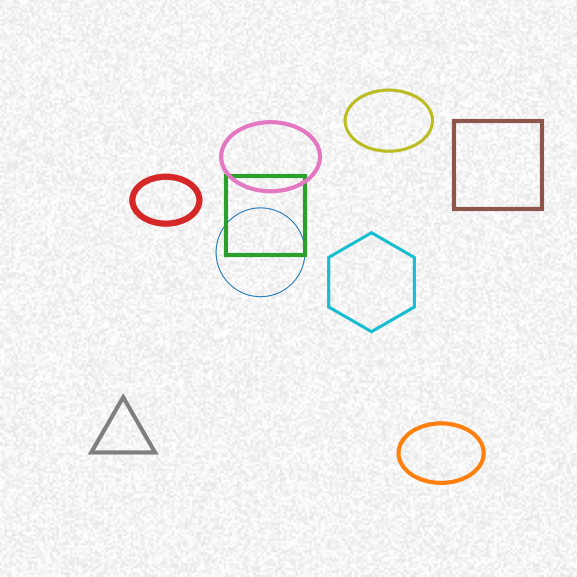[{"shape": "circle", "thickness": 0.5, "radius": 0.38, "center": [0.451, 0.562]}, {"shape": "oval", "thickness": 2, "radius": 0.37, "center": [0.764, 0.214]}, {"shape": "square", "thickness": 2, "radius": 0.34, "center": [0.459, 0.626]}, {"shape": "oval", "thickness": 3, "radius": 0.29, "center": [0.287, 0.653]}, {"shape": "square", "thickness": 2, "radius": 0.38, "center": [0.862, 0.713]}, {"shape": "oval", "thickness": 2, "radius": 0.43, "center": [0.469, 0.728]}, {"shape": "triangle", "thickness": 2, "radius": 0.32, "center": [0.213, 0.248]}, {"shape": "oval", "thickness": 1.5, "radius": 0.38, "center": [0.673, 0.79]}, {"shape": "hexagon", "thickness": 1.5, "radius": 0.43, "center": [0.643, 0.51]}]